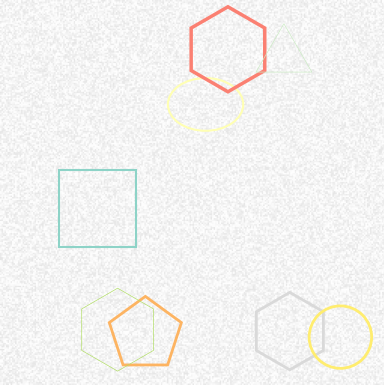[{"shape": "square", "thickness": 1.5, "radius": 0.5, "center": [0.253, 0.459]}, {"shape": "oval", "thickness": 1.5, "radius": 0.49, "center": [0.534, 0.729]}, {"shape": "hexagon", "thickness": 2.5, "radius": 0.55, "center": [0.592, 0.872]}, {"shape": "pentagon", "thickness": 2, "radius": 0.49, "center": [0.377, 0.132]}, {"shape": "hexagon", "thickness": 0.5, "radius": 0.54, "center": [0.305, 0.144]}, {"shape": "hexagon", "thickness": 2, "radius": 0.5, "center": [0.753, 0.14]}, {"shape": "triangle", "thickness": 0.5, "radius": 0.42, "center": [0.737, 0.855]}, {"shape": "circle", "thickness": 2, "radius": 0.41, "center": [0.884, 0.124]}]